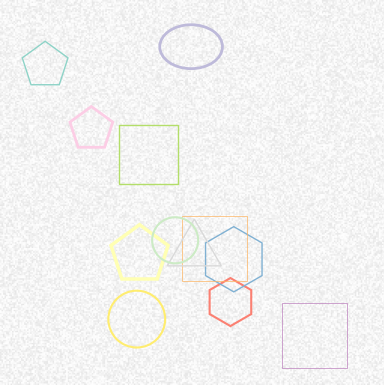[{"shape": "pentagon", "thickness": 1, "radius": 0.31, "center": [0.117, 0.83]}, {"shape": "pentagon", "thickness": 2.5, "radius": 0.39, "center": [0.362, 0.338]}, {"shape": "oval", "thickness": 2, "radius": 0.41, "center": [0.496, 0.879]}, {"shape": "hexagon", "thickness": 1.5, "radius": 0.31, "center": [0.599, 0.215]}, {"shape": "hexagon", "thickness": 1, "radius": 0.42, "center": [0.607, 0.327]}, {"shape": "square", "thickness": 0.5, "radius": 0.42, "center": [0.557, 0.354]}, {"shape": "square", "thickness": 1, "radius": 0.38, "center": [0.386, 0.599]}, {"shape": "pentagon", "thickness": 2, "radius": 0.29, "center": [0.237, 0.665]}, {"shape": "triangle", "thickness": 1, "radius": 0.4, "center": [0.505, 0.35]}, {"shape": "square", "thickness": 0.5, "radius": 0.42, "center": [0.817, 0.128]}, {"shape": "circle", "thickness": 1.5, "radius": 0.3, "center": [0.455, 0.376]}, {"shape": "circle", "thickness": 1.5, "radius": 0.37, "center": [0.355, 0.171]}]